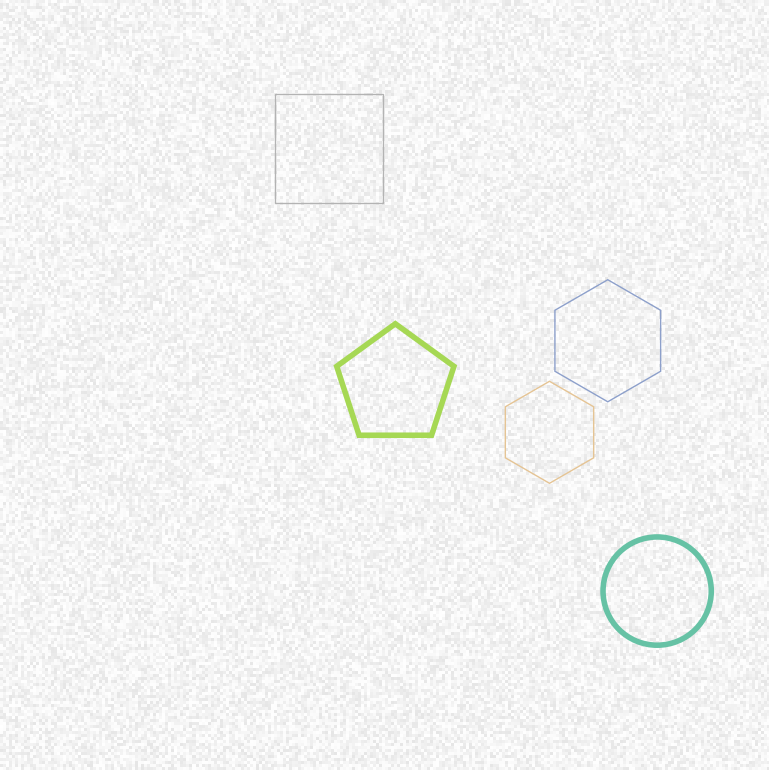[{"shape": "circle", "thickness": 2, "radius": 0.35, "center": [0.853, 0.232]}, {"shape": "hexagon", "thickness": 0.5, "radius": 0.4, "center": [0.789, 0.557]}, {"shape": "pentagon", "thickness": 2, "radius": 0.4, "center": [0.513, 0.5]}, {"shape": "hexagon", "thickness": 0.5, "radius": 0.33, "center": [0.714, 0.439]}, {"shape": "square", "thickness": 0.5, "radius": 0.35, "center": [0.428, 0.807]}]